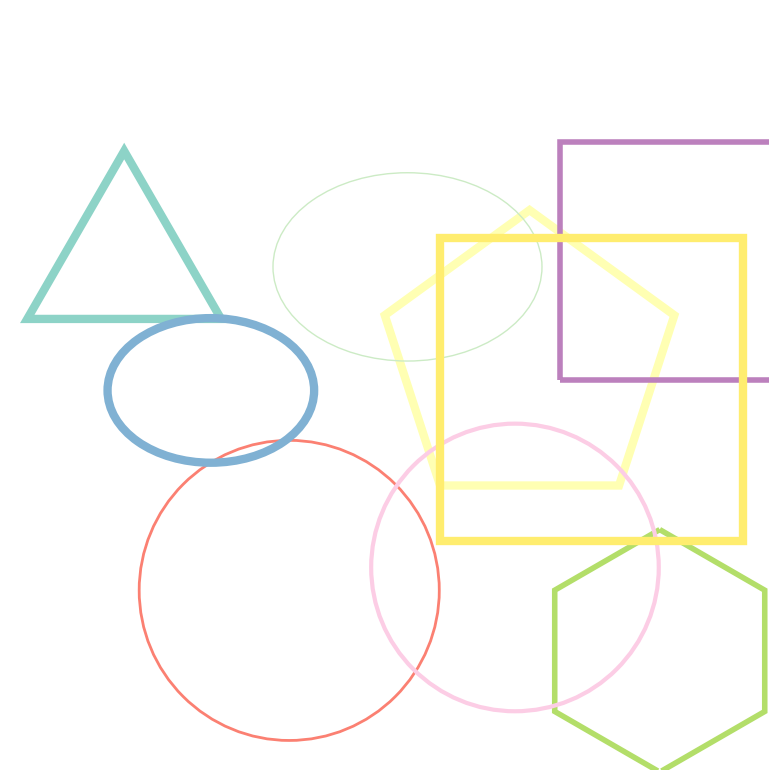[{"shape": "triangle", "thickness": 3, "radius": 0.73, "center": [0.161, 0.658]}, {"shape": "pentagon", "thickness": 3, "radius": 0.99, "center": [0.688, 0.529]}, {"shape": "circle", "thickness": 1, "radius": 0.97, "center": [0.376, 0.233]}, {"shape": "oval", "thickness": 3, "radius": 0.67, "center": [0.274, 0.493]}, {"shape": "hexagon", "thickness": 2, "radius": 0.79, "center": [0.857, 0.155]}, {"shape": "circle", "thickness": 1.5, "radius": 0.93, "center": [0.669, 0.263]}, {"shape": "square", "thickness": 2, "radius": 0.77, "center": [0.882, 0.661]}, {"shape": "oval", "thickness": 0.5, "radius": 0.87, "center": [0.529, 0.653]}, {"shape": "square", "thickness": 3, "radius": 0.98, "center": [0.768, 0.494]}]